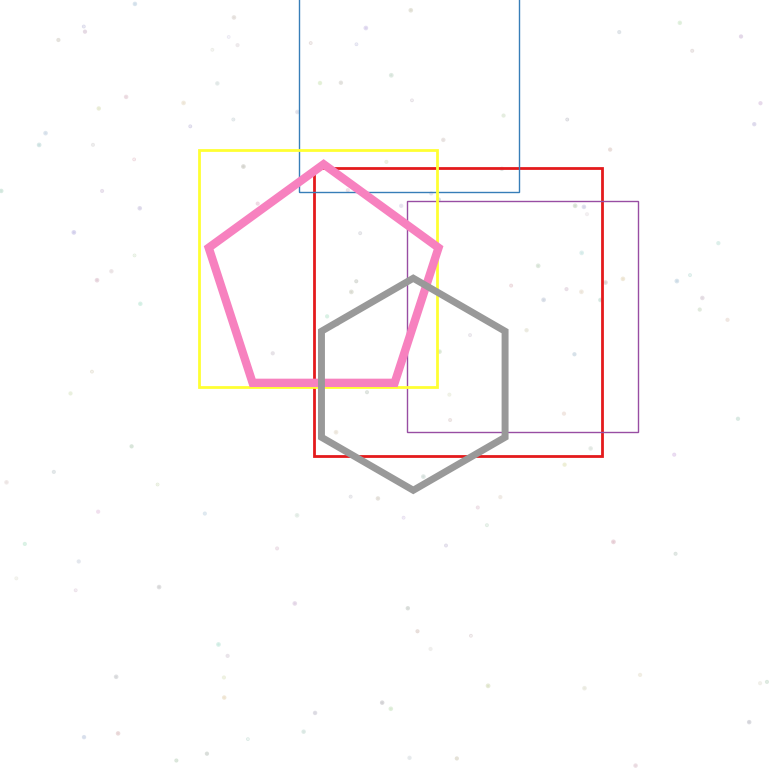[{"shape": "square", "thickness": 1, "radius": 0.93, "center": [0.595, 0.595]}, {"shape": "square", "thickness": 0.5, "radius": 0.71, "center": [0.532, 0.893]}, {"shape": "square", "thickness": 0.5, "radius": 0.75, "center": [0.678, 0.589]}, {"shape": "square", "thickness": 1, "radius": 0.77, "center": [0.413, 0.651]}, {"shape": "pentagon", "thickness": 3, "radius": 0.78, "center": [0.42, 0.63]}, {"shape": "hexagon", "thickness": 2.5, "radius": 0.69, "center": [0.537, 0.501]}]